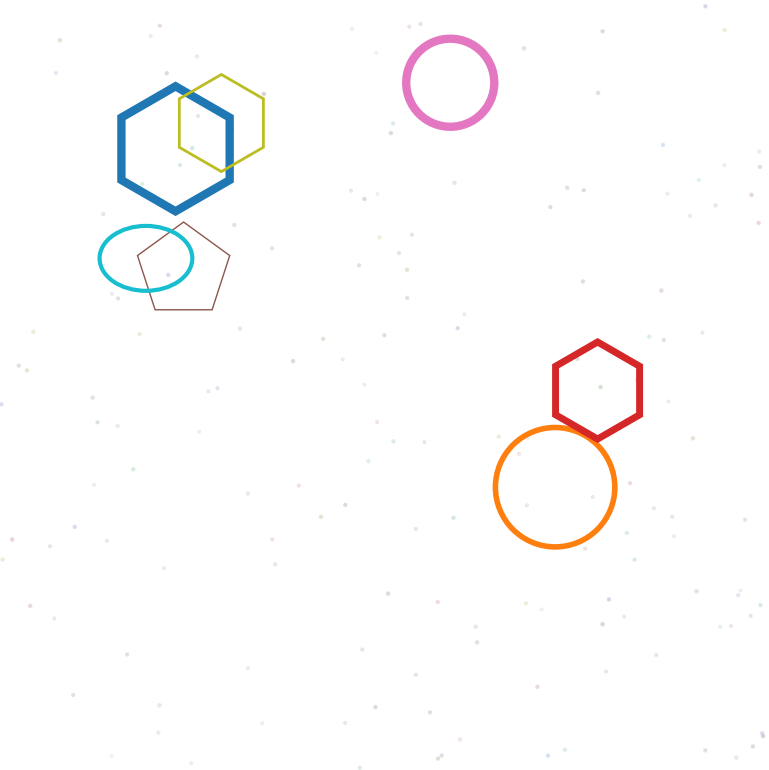[{"shape": "hexagon", "thickness": 3, "radius": 0.41, "center": [0.228, 0.807]}, {"shape": "circle", "thickness": 2, "radius": 0.39, "center": [0.721, 0.367]}, {"shape": "hexagon", "thickness": 2.5, "radius": 0.32, "center": [0.776, 0.493]}, {"shape": "pentagon", "thickness": 0.5, "radius": 0.31, "center": [0.238, 0.649]}, {"shape": "circle", "thickness": 3, "radius": 0.29, "center": [0.585, 0.893]}, {"shape": "hexagon", "thickness": 1, "radius": 0.32, "center": [0.287, 0.84]}, {"shape": "oval", "thickness": 1.5, "radius": 0.3, "center": [0.19, 0.664]}]